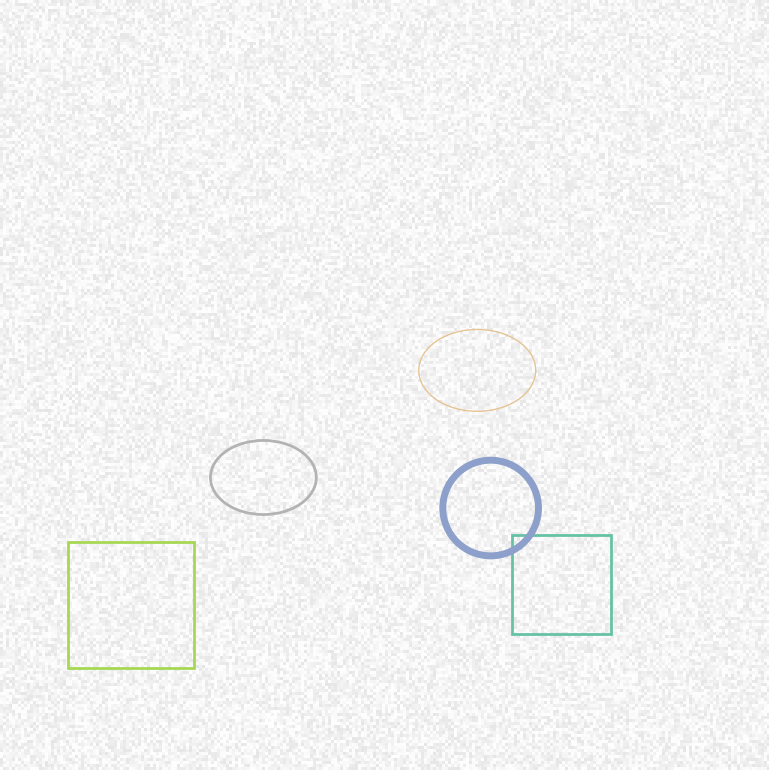[{"shape": "square", "thickness": 1, "radius": 0.32, "center": [0.73, 0.241]}, {"shape": "circle", "thickness": 2.5, "radius": 0.31, "center": [0.637, 0.34]}, {"shape": "square", "thickness": 1, "radius": 0.41, "center": [0.171, 0.215]}, {"shape": "oval", "thickness": 0.5, "radius": 0.38, "center": [0.62, 0.519]}, {"shape": "oval", "thickness": 1, "radius": 0.34, "center": [0.342, 0.38]}]